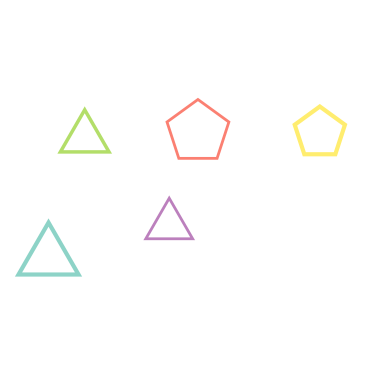[{"shape": "triangle", "thickness": 3, "radius": 0.45, "center": [0.126, 0.332]}, {"shape": "pentagon", "thickness": 2, "radius": 0.42, "center": [0.514, 0.657]}, {"shape": "triangle", "thickness": 2.5, "radius": 0.36, "center": [0.22, 0.642]}, {"shape": "triangle", "thickness": 2, "radius": 0.35, "center": [0.44, 0.415]}, {"shape": "pentagon", "thickness": 3, "radius": 0.34, "center": [0.831, 0.655]}]